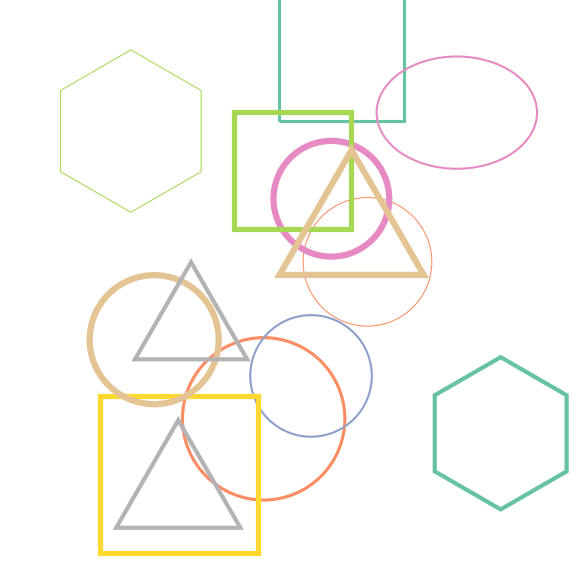[{"shape": "hexagon", "thickness": 2, "radius": 0.66, "center": [0.867, 0.249]}, {"shape": "square", "thickness": 1.5, "radius": 0.54, "center": [0.592, 0.898]}, {"shape": "circle", "thickness": 0.5, "radius": 0.56, "center": [0.636, 0.546]}, {"shape": "circle", "thickness": 1.5, "radius": 0.7, "center": [0.457, 0.274]}, {"shape": "circle", "thickness": 1, "radius": 0.53, "center": [0.539, 0.348]}, {"shape": "oval", "thickness": 1, "radius": 0.69, "center": [0.791, 0.804]}, {"shape": "circle", "thickness": 3, "radius": 0.5, "center": [0.574, 0.655]}, {"shape": "square", "thickness": 2.5, "radius": 0.51, "center": [0.507, 0.703]}, {"shape": "hexagon", "thickness": 0.5, "radius": 0.7, "center": [0.227, 0.772]}, {"shape": "square", "thickness": 2.5, "radius": 0.68, "center": [0.31, 0.177]}, {"shape": "circle", "thickness": 3, "radius": 0.56, "center": [0.267, 0.411]}, {"shape": "triangle", "thickness": 3, "radius": 0.72, "center": [0.609, 0.595]}, {"shape": "triangle", "thickness": 2, "radius": 0.56, "center": [0.331, 0.433]}, {"shape": "triangle", "thickness": 2, "radius": 0.62, "center": [0.309, 0.147]}]